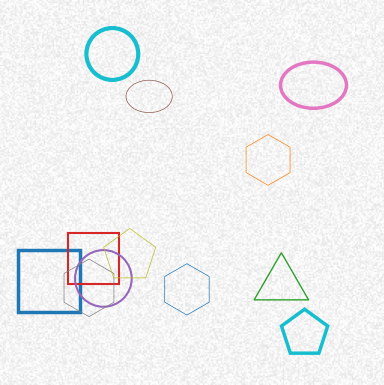[{"shape": "square", "thickness": 2.5, "radius": 0.4, "center": [0.127, 0.271]}, {"shape": "hexagon", "thickness": 0.5, "radius": 0.33, "center": [0.486, 0.248]}, {"shape": "hexagon", "thickness": 0.5, "radius": 0.33, "center": [0.696, 0.585]}, {"shape": "triangle", "thickness": 1, "radius": 0.41, "center": [0.731, 0.262]}, {"shape": "square", "thickness": 1.5, "radius": 0.34, "center": [0.243, 0.329]}, {"shape": "circle", "thickness": 1.5, "radius": 0.37, "center": [0.269, 0.277]}, {"shape": "oval", "thickness": 0.5, "radius": 0.3, "center": [0.387, 0.75]}, {"shape": "oval", "thickness": 2.5, "radius": 0.43, "center": [0.814, 0.779]}, {"shape": "hexagon", "thickness": 0.5, "radius": 0.37, "center": [0.231, 0.252]}, {"shape": "pentagon", "thickness": 0.5, "radius": 0.36, "center": [0.337, 0.336]}, {"shape": "pentagon", "thickness": 2.5, "radius": 0.32, "center": [0.791, 0.134]}, {"shape": "circle", "thickness": 3, "radius": 0.34, "center": [0.292, 0.86]}]